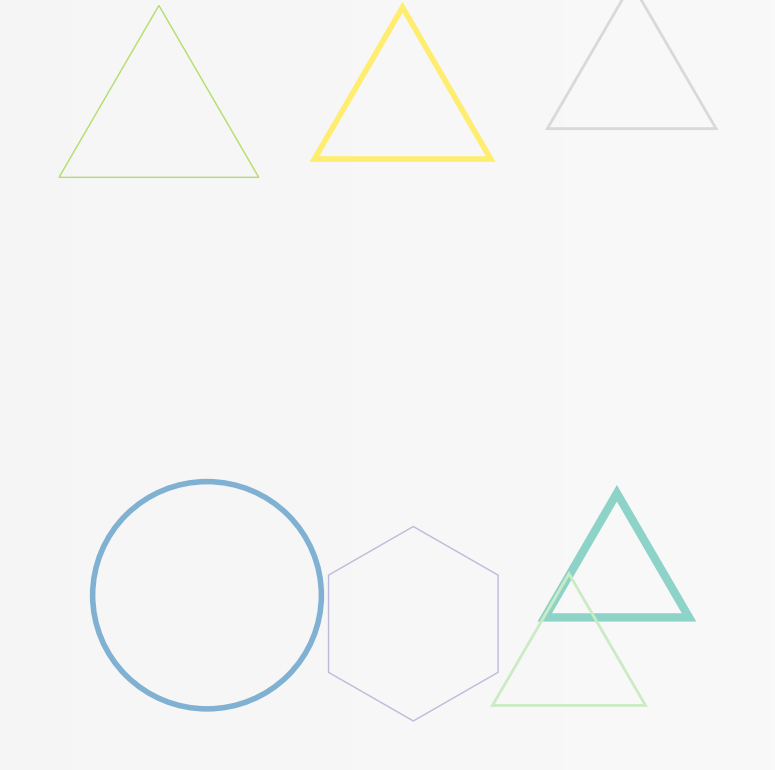[{"shape": "triangle", "thickness": 3, "radius": 0.54, "center": [0.796, 0.252]}, {"shape": "hexagon", "thickness": 0.5, "radius": 0.63, "center": [0.533, 0.19]}, {"shape": "circle", "thickness": 2, "radius": 0.74, "center": [0.267, 0.227]}, {"shape": "triangle", "thickness": 0.5, "radius": 0.74, "center": [0.205, 0.844]}, {"shape": "triangle", "thickness": 1, "radius": 0.63, "center": [0.815, 0.896]}, {"shape": "triangle", "thickness": 1, "radius": 0.57, "center": [0.734, 0.141]}, {"shape": "triangle", "thickness": 2, "radius": 0.66, "center": [0.519, 0.859]}]